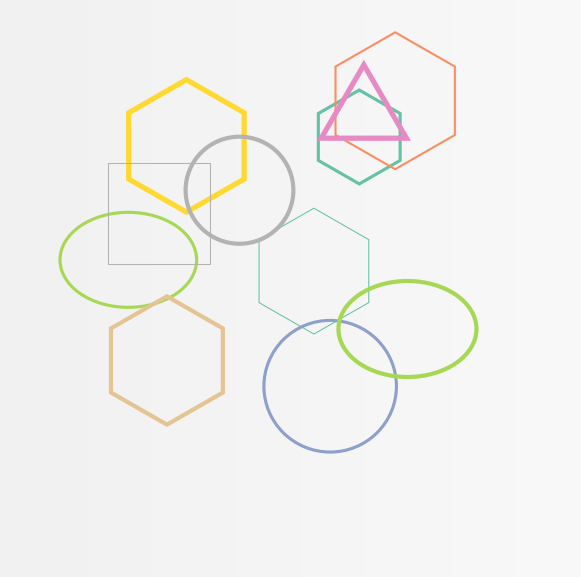[{"shape": "hexagon", "thickness": 1.5, "radius": 0.41, "center": [0.618, 0.762]}, {"shape": "hexagon", "thickness": 0.5, "radius": 0.54, "center": [0.54, 0.53]}, {"shape": "hexagon", "thickness": 1, "radius": 0.59, "center": [0.68, 0.825]}, {"shape": "circle", "thickness": 1.5, "radius": 0.57, "center": [0.568, 0.33]}, {"shape": "triangle", "thickness": 2.5, "radius": 0.42, "center": [0.626, 0.802]}, {"shape": "oval", "thickness": 2, "radius": 0.59, "center": [0.701, 0.429]}, {"shape": "oval", "thickness": 1.5, "radius": 0.59, "center": [0.221, 0.549]}, {"shape": "hexagon", "thickness": 2.5, "radius": 0.57, "center": [0.321, 0.746]}, {"shape": "hexagon", "thickness": 2, "radius": 0.56, "center": [0.287, 0.375]}, {"shape": "square", "thickness": 0.5, "radius": 0.44, "center": [0.273, 0.629]}, {"shape": "circle", "thickness": 2, "radius": 0.46, "center": [0.412, 0.67]}]